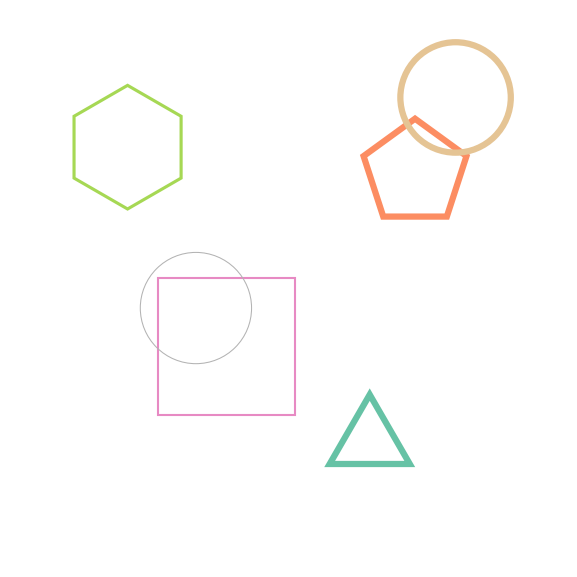[{"shape": "triangle", "thickness": 3, "radius": 0.4, "center": [0.64, 0.236]}, {"shape": "pentagon", "thickness": 3, "radius": 0.47, "center": [0.719, 0.7]}, {"shape": "square", "thickness": 1, "radius": 0.59, "center": [0.393, 0.4]}, {"shape": "hexagon", "thickness": 1.5, "radius": 0.54, "center": [0.221, 0.744]}, {"shape": "circle", "thickness": 3, "radius": 0.48, "center": [0.789, 0.83]}, {"shape": "circle", "thickness": 0.5, "radius": 0.48, "center": [0.339, 0.466]}]